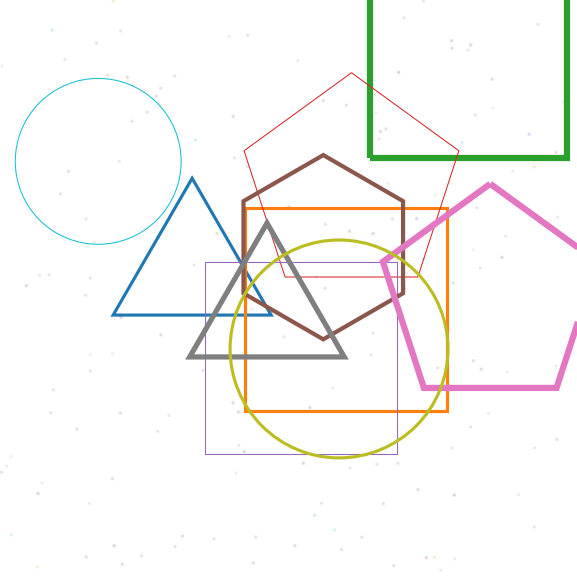[{"shape": "triangle", "thickness": 1.5, "radius": 0.79, "center": [0.333, 0.533]}, {"shape": "square", "thickness": 1.5, "radius": 0.88, "center": [0.599, 0.464]}, {"shape": "square", "thickness": 3, "radius": 0.86, "center": [0.811, 0.897]}, {"shape": "pentagon", "thickness": 0.5, "radius": 0.98, "center": [0.609, 0.678]}, {"shape": "square", "thickness": 0.5, "radius": 0.83, "center": [0.52, 0.379]}, {"shape": "hexagon", "thickness": 2, "radius": 0.8, "center": [0.56, 0.571]}, {"shape": "pentagon", "thickness": 3, "radius": 0.98, "center": [0.849, 0.485]}, {"shape": "triangle", "thickness": 2.5, "radius": 0.77, "center": [0.462, 0.458]}, {"shape": "circle", "thickness": 1.5, "radius": 0.94, "center": [0.587, 0.395]}, {"shape": "circle", "thickness": 0.5, "radius": 0.72, "center": [0.17, 0.72]}]